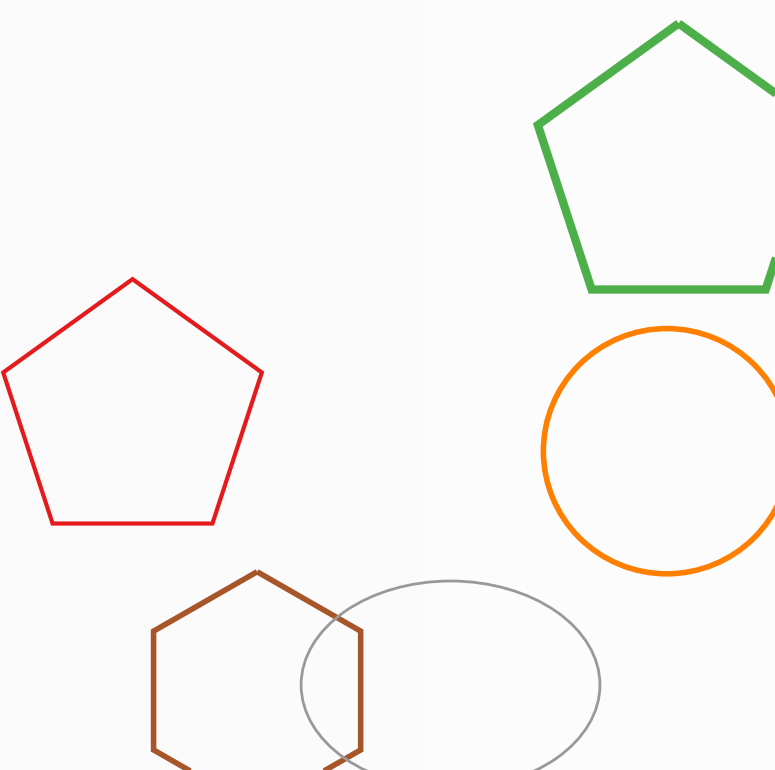[{"shape": "pentagon", "thickness": 1.5, "radius": 0.88, "center": [0.171, 0.462]}, {"shape": "pentagon", "thickness": 3, "radius": 0.96, "center": [0.876, 0.779]}, {"shape": "circle", "thickness": 2, "radius": 0.8, "center": [0.86, 0.414]}, {"shape": "hexagon", "thickness": 2, "radius": 0.77, "center": [0.332, 0.103]}, {"shape": "oval", "thickness": 1, "radius": 0.96, "center": [0.581, 0.11]}]